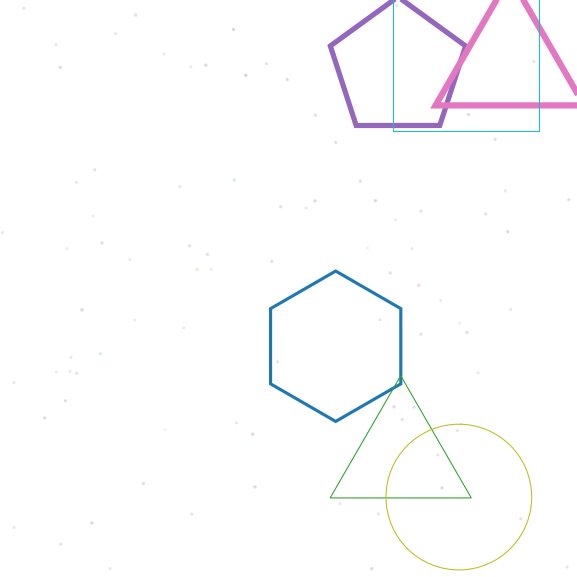[{"shape": "hexagon", "thickness": 1.5, "radius": 0.65, "center": [0.581, 0.4]}, {"shape": "triangle", "thickness": 0.5, "radius": 0.71, "center": [0.694, 0.207]}, {"shape": "pentagon", "thickness": 2.5, "radius": 0.62, "center": [0.689, 0.881]}, {"shape": "triangle", "thickness": 3, "radius": 0.74, "center": [0.883, 0.891]}, {"shape": "circle", "thickness": 0.5, "radius": 0.63, "center": [0.795, 0.138]}, {"shape": "square", "thickness": 0.5, "radius": 0.64, "center": [0.807, 0.899]}]